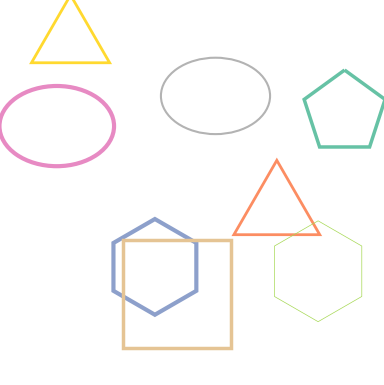[{"shape": "pentagon", "thickness": 2.5, "radius": 0.55, "center": [0.895, 0.708]}, {"shape": "triangle", "thickness": 2, "radius": 0.64, "center": [0.719, 0.455]}, {"shape": "hexagon", "thickness": 3, "radius": 0.62, "center": [0.402, 0.307]}, {"shape": "oval", "thickness": 3, "radius": 0.74, "center": [0.147, 0.672]}, {"shape": "hexagon", "thickness": 0.5, "radius": 0.65, "center": [0.826, 0.295]}, {"shape": "triangle", "thickness": 2, "radius": 0.59, "center": [0.183, 0.896]}, {"shape": "square", "thickness": 2.5, "radius": 0.7, "center": [0.459, 0.237]}, {"shape": "oval", "thickness": 1.5, "radius": 0.71, "center": [0.56, 0.751]}]